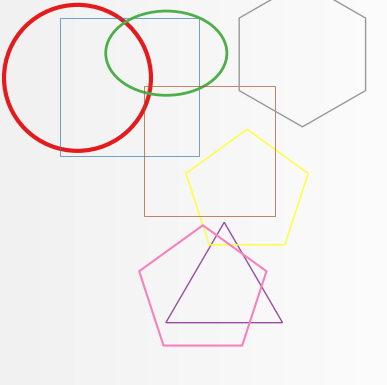[{"shape": "circle", "thickness": 3, "radius": 0.95, "center": [0.2, 0.798]}, {"shape": "square", "thickness": 0.5, "radius": 0.9, "center": [0.335, 0.775]}, {"shape": "oval", "thickness": 2, "radius": 0.78, "center": [0.429, 0.862]}, {"shape": "triangle", "thickness": 1, "radius": 0.87, "center": [0.579, 0.249]}, {"shape": "pentagon", "thickness": 1, "radius": 0.83, "center": [0.638, 0.498]}, {"shape": "square", "thickness": 0.5, "radius": 0.84, "center": [0.541, 0.607]}, {"shape": "pentagon", "thickness": 1.5, "radius": 0.86, "center": [0.523, 0.242]}, {"shape": "hexagon", "thickness": 1, "radius": 0.94, "center": [0.78, 0.859]}]